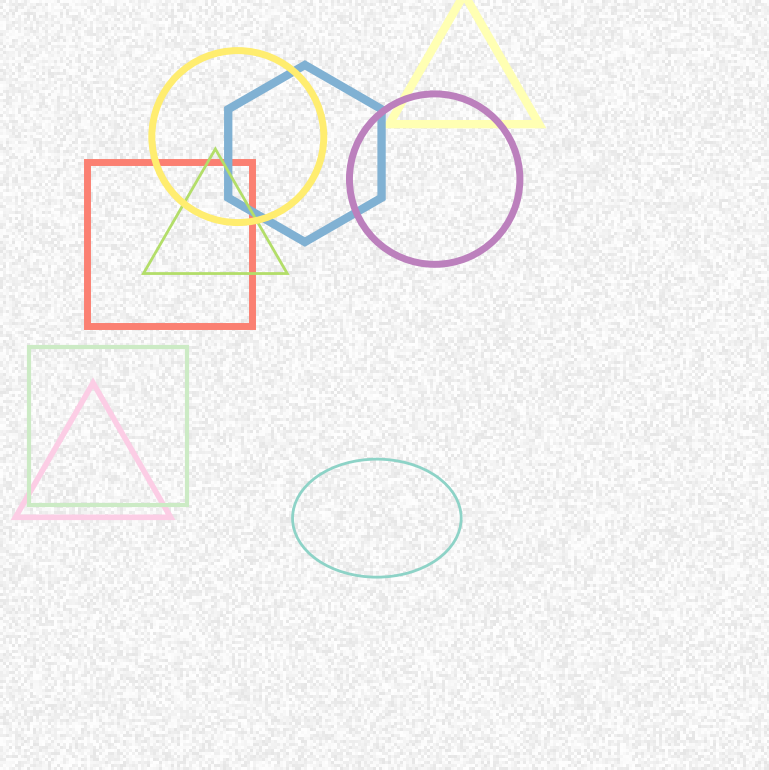[{"shape": "oval", "thickness": 1, "radius": 0.55, "center": [0.489, 0.327]}, {"shape": "triangle", "thickness": 3, "radius": 0.56, "center": [0.603, 0.895]}, {"shape": "square", "thickness": 2.5, "radius": 0.53, "center": [0.22, 0.683]}, {"shape": "hexagon", "thickness": 3, "radius": 0.57, "center": [0.396, 0.801]}, {"shape": "triangle", "thickness": 1, "radius": 0.54, "center": [0.28, 0.699]}, {"shape": "triangle", "thickness": 2, "radius": 0.58, "center": [0.121, 0.386]}, {"shape": "circle", "thickness": 2.5, "radius": 0.55, "center": [0.565, 0.767]}, {"shape": "square", "thickness": 1.5, "radius": 0.51, "center": [0.141, 0.446]}, {"shape": "circle", "thickness": 2.5, "radius": 0.56, "center": [0.309, 0.823]}]